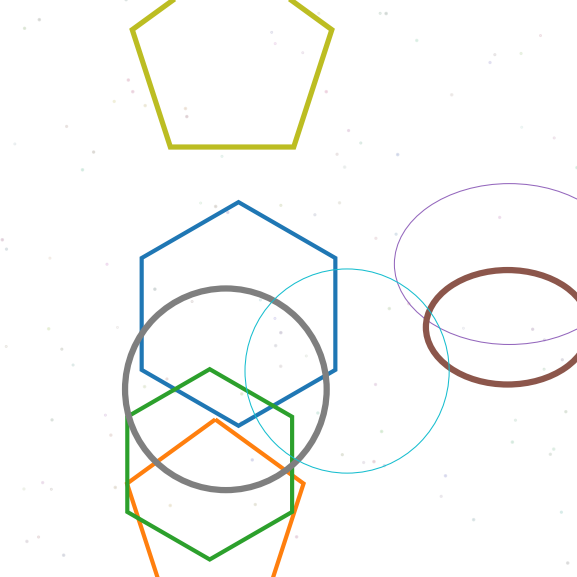[{"shape": "hexagon", "thickness": 2, "radius": 0.97, "center": [0.413, 0.455]}, {"shape": "pentagon", "thickness": 2, "radius": 0.8, "center": [0.373, 0.112]}, {"shape": "hexagon", "thickness": 2, "radius": 0.82, "center": [0.363, 0.195]}, {"shape": "oval", "thickness": 0.5, "radius": 0.99, "center": [0.882, 0.542]}, {"shape": "oval", "thickness": 3, "radius": 0.71, "center": [0.879, 0.432]}, {"shape": "circle", "thickness": 3, "radius": 0.87, "center": [0.391, 0.325]}, {"shape": "pentagon", "thickness": 2.5, "radius": 0.91, "center": [0.402, 0.892]}, {"shape": "circle", "thickness": 0.5, "radius": 0.88, "center": [0.601, 0.357]}]